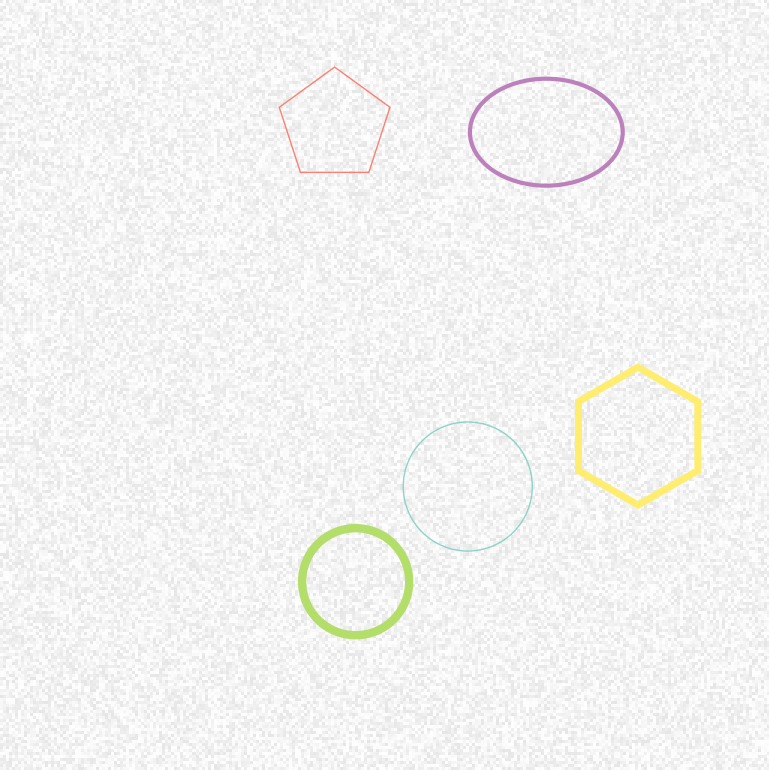[{"shape": "circle", "thickness": 0.5, "radius": 0.42, "center": [0.607, 0.368]}, {"shape": "pentagon", "thickness": 0.5, "radius": 0.38, "center": [0.435, 0.837]}, {"shape": "circle", "thickness": 3, "radius": 0.35, "center": [0.462, 0.245]}, {"shape": "oval", "thickness": 1.5, "radius": 0.5, "center": [0.71, 0.828]}, {"shape": "hexagon", "thickness": 2.5, "radius": 0.45, "center": [0.829, 0.434]}]